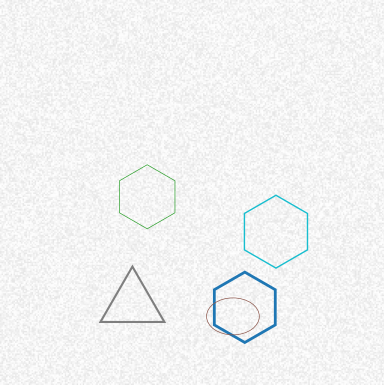[{"shape": "hexagon", "thickness": 2, "radius": 0.46, "center": [0.636, 0.202]}, {"shape": "hexagon", "thickness": 0.5, "radius": 0.42, "center": [0.382, 0.489]}, {"shape": "oval", "thickness": 0.5, "radius": 0.34, "center": [0.605, 0.178]}, {"shape": "triangle", "thickness": 1.5, "radius": 0.48, "center": [0.344, 0.212]}, {"shape": "hexagon", "thickness": 1, "radius": 0.47, "center": [0.717, 0.398]}]